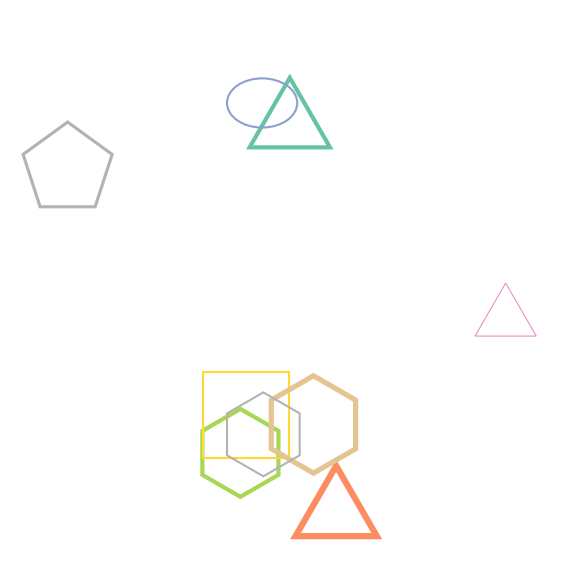[{"shape": "triangle", "thickness": 2, "radius": 0.4, "center": [0.502, 0.784]}, {"shape": "triangle", "thickness": 3, "radius": 0.41, "center": [0.582, 0.111]}, {"shape": "oval", "thickness": 1, "radius": 0.3, "center": [0.454, 0.821]}, {"shape": "triangle", "thickness": 0.5, "radius": 0.31, "center": [0.876, 0.448]}, {"shape": "hexagon", "thickness": 2, "radius": 0.38, "center": [0.416, 0.215]}, {"shape": "square", "thickness": 1, "radius": 0.38, "center": [0.426, 0.281]}, {"shape": "hexagon", "thickness": 2.5, "radius": 0.42, "center": [0.543, 0.264]}, {"shape": "pentagon", "thickness": 1.5, "radius": 0.41, "center": [0.117, 0.707]}, {"shape": "hexagon", "thickness": 1, "radius": 0.36, "center": [0.456, 0.247]}]